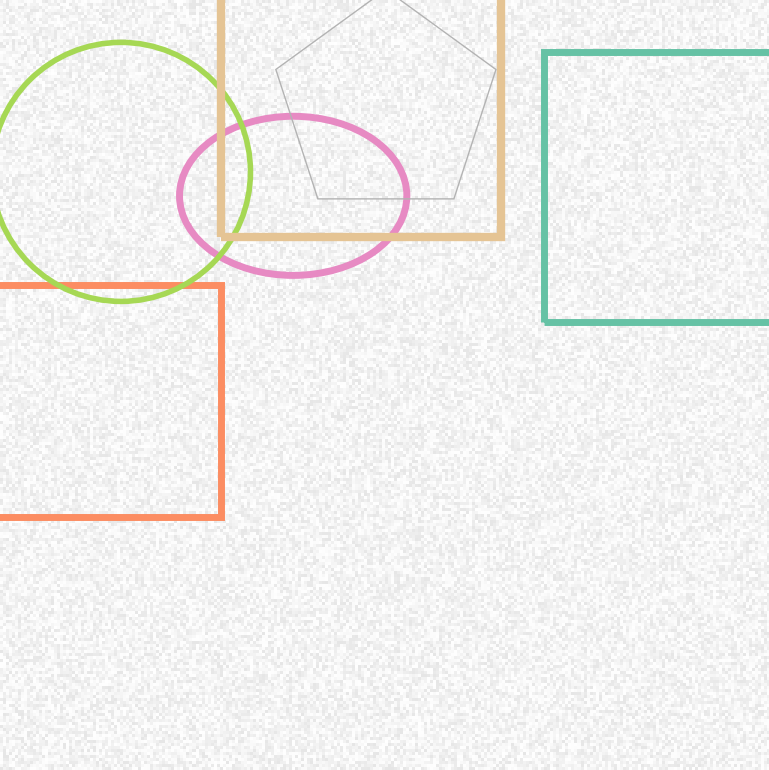[{"shape": "square", "thickness": 2.5, "radius": 0.88, "center": [0.881, 0.757]}, {"shape": "square", "thickness": 2.5, "radius": 0.75, "center": [0.137, 0.479]}, {"shape": "oval", "thickness": 2.5, "radius": 0.74, "center": [0.381, 0.746]}, {"shape": "circle", "thickness": 2, "radius": 0.84, "center": [0.157, 0.777]}, {"shape": "square", "thickness": 3, "radius": 0.91, "center": [0.469, 0.874]}, {"shape": "pentagon", "thickness": 0.5, "radius": 0.75, "center": [0.501, 0.863]}]